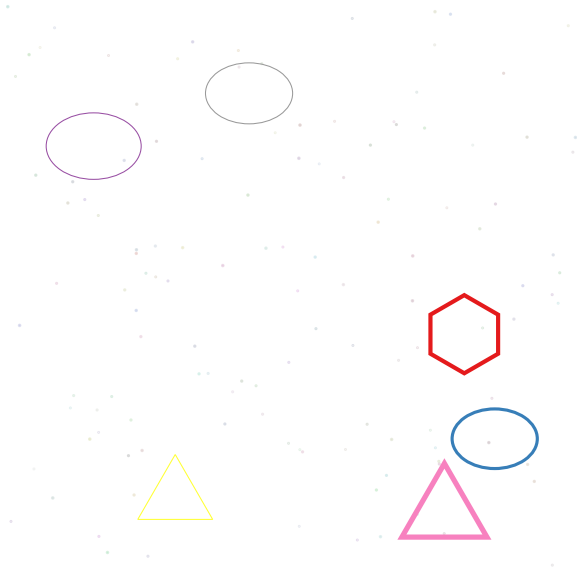[{"shape": "hexagon", "thickness": 2, "radius": 0.34, "center": [0.804, 0.42]}, {"shape": "oval", "thickness": 1.5, "radius": 0.37, "center": [0.857, 0.239]}, {"shape": "oval", "thickness": 0.5, "radius": 0.41, "center": [0.162, 0.746]}, {"shape": "triangle", "thickness": 0.5, "radius": 0.37, "center": [0.303, 0.137]}, {"shape": "triangle", "thickness": 2.5, "radius": 0.43, "center": [0.77, 0.112]}, {"shape": "oval", "thickness": 0.5, "radius": 0.38, "center": [0.431, 0.837]}]